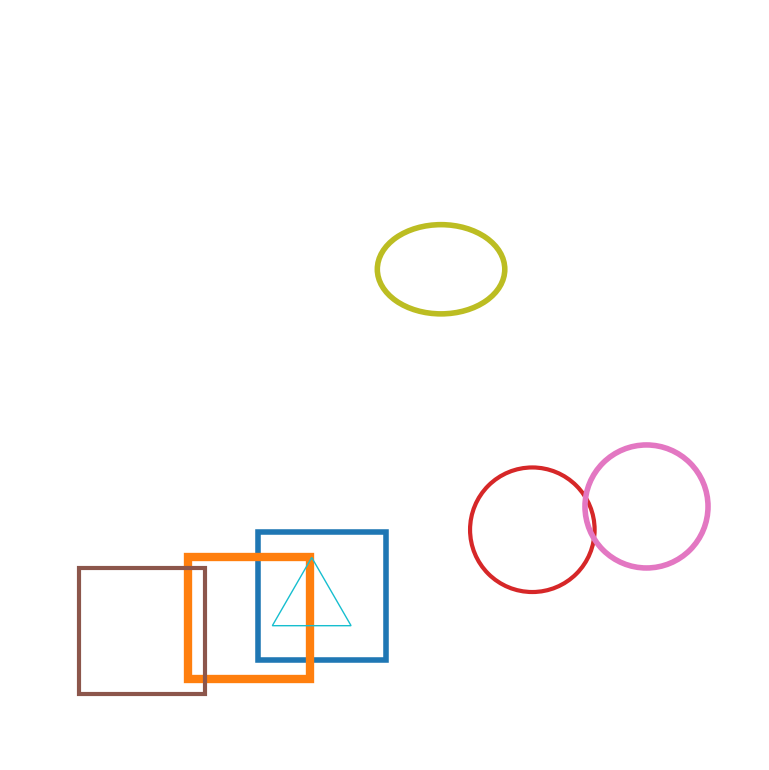[{"shape": "square", "thickness": 2, "radius": 0.42, "center": [0.418, 0.226]}, {"shape": "square", "thickness": 3, "radius": 0.4, "center": [0.323, 0.197]}, {"shape": "circle", "thickness": 1.5, "radius": 0.4, "center": [0.691, 0.312]}, {"shape": "square", "thickness": 1.5, "radius": 0.41, "center": [0.185, 0.18]}, {"shape": "circle", "thickness": 2, "radius": 0.4, "center": [0.84, 0.342]}, {"shape": "oval", "thickness": 2, "radius": 0.41, "center": [0.573, 0.65]}, {"shape": "triangle", "thickness": 0.5, "radius": 0.3, "center": [0.405, 0.217]}]